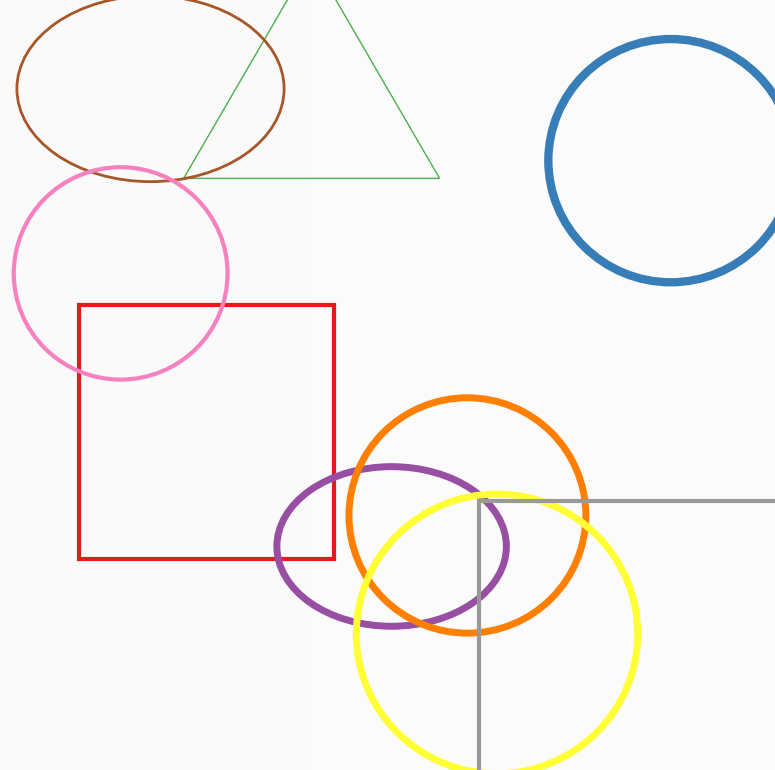[{"shape": "square", "thickness": 1.5, "radius": 0.82, "center": [0.266, 0.439]}, {"shape": "circle", "thickness": 3, "radius": 0.79, "center": [0.865, 0.791]}, {"shape": "triangle", "thickness": 0.5, "radius": 0.95, "center": [0.402, 0.864]}, {"shape": "oval", "thickness": 2.5, "radius": 0.74, "center": [0.505, 0.29]}, {"shape": "circle", "thickness": 2.5, "radius": 0.76, "center": [0.603, 0.331]}, {"shape": "circle", "thickness": 2.5, "radius": 0.91, "center": [0.641, 0.177]}, {"shape": "oval", "thickness": 1, "radius": 0.86, "center": [0.194, 0.885]}, {"shape": "circle", "thickness": 1.5, "radius": 0.69, "center": [0.156, 0.645]}, {"shape": "square", "thickness": 1.5, "radius": 0.97, "center": [0.812, 0.157]}]